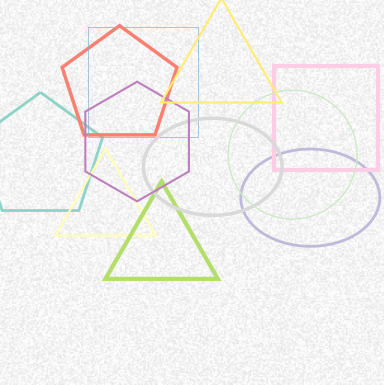[{"shape": "pentagon", "thickness": 2, "radius": 0.85, "center": [0.105, 0.59]}, {"shape": "triangle", "thickness": 1.5, "radius": 0.75, "center": [0.274, 0.463]}, {"shape": "oval", "thickness": 2, "radius": 0.9, "center": [0.806, 0.487]}, {"shape": "pentagon", "thickness": 2.5, "radius": 0.78, "center": [0.311, 0.777]}, {"shape": "square", "thickness": 0.5, "radius": 0.71, "center": [0.371, 0.787]}, {"shape": "triangle", "thickness": 3, "radius": 0.84, "center": [0.42, 0.36]}, {"shape": "square", "thickness": 3, "radius": 0.68, "center": [0.847, 0.694]}, {"shape": "oval", "thickness": 2.5, "radius": 0.9, "center": [0.552, 0.567]}, {"shape": "hexagon", "thickness": 1.5, "radius": 0.78, "center": [0.356, 0.632]}, {"shape": "circle", "thickness": 1, "radius": 0.84, "center": [0.76, 0.598]}, {"shape": "triangle", "thickness": 1.5, "radius": 0.9, "center": [0.575, 0.824]}]